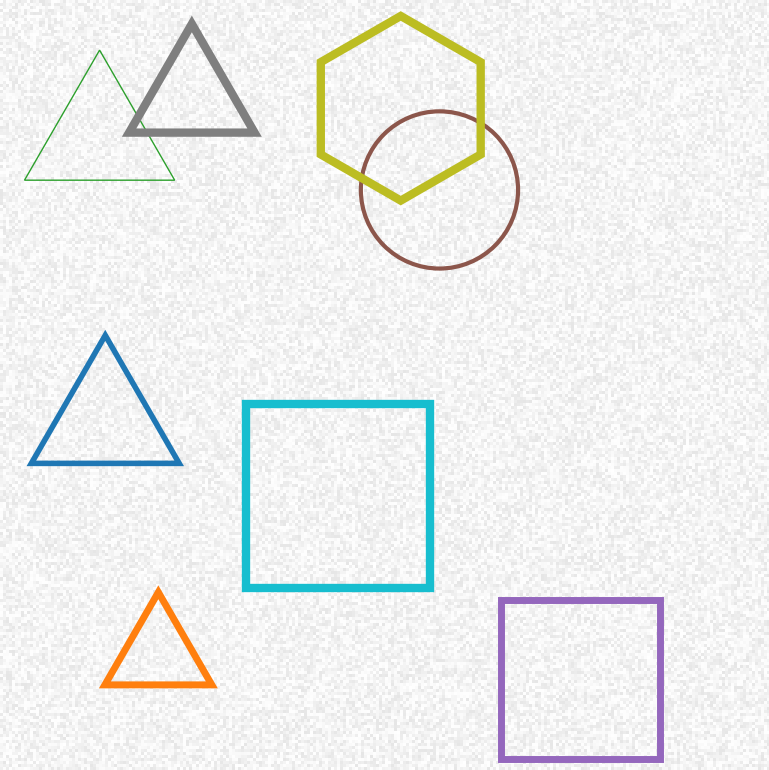[{"shape": "triangle", "thickness": 2, "radius": 0.55, "center": [0.137, 0.454]}, {"shape": "triangle", "thickness": 2.5, "radius": 0.4, "center": [0.206, 0.151]}, {"shape": "triangle", "thickness": 0.5, "radius": 0.56, "center": [0.129, 0.822]}, {"shape": "square", "thickness": 2.5, "radius": 0.52, "center": [0.754, 0.118]}, {"shape": "circle", "thickness": 1.5, "radius": 0.51, "center": [0.571, 0.753]}, {"shape": "triangle", "thickness": 3, "radius": 0.47, "center": [0.249, 0.875]}, {"shape": "hexagon", "thickness": 3, "radius": 0.6, "center": [0.52, 0.859]}, {"shape": "square", "thickness": 3, "radius": 0.6, "center": [0.439, 0.356]}]